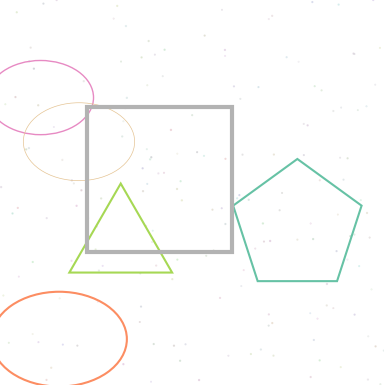[{"shape": "pentagon", "thickness": 1.5, "radius": 0.88, "center": [0.772, 0.412]}, {"shape": "oval", "thickness": 1.5, "radius": 0.88, "center": [0.154, 0.119]}, {"shape": "oval", "thickness": 1, "radius": 0.69, "center": [0.105, 0.747]}, {"shape": "triangle", "thickness": 1.5, "radius": 0.77, "center": [0.314, 0.369]}, {"shape": "oval", "thickness": 0.5, "radius": 0.72, "center": [0.205, 0.632]}, {"shape": "square", "thickness": 3, "radius": 0.94, "center": [0.415, 0.534]}]